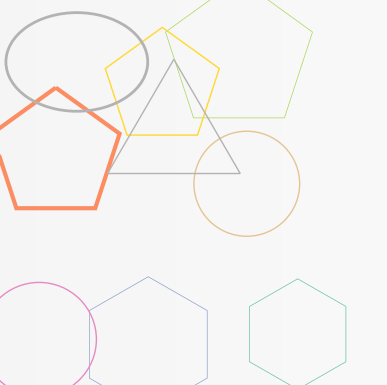[{"shape": "hexagon", "thickness": 0.5, "radius": 0.72, "center": [0.768, 0.132]}, {"shape": "pentagon", "thickness": 3, "radius": 0.87, "center": [0.144, 0.599]}, {"shape": "hexagon", "thickness": 0.5, "radius": 0.88, "center": [0.383, 0.106]}, {"shape": "circle", "thickness": 1, "radius": 0.74, "center": [0.101, 0.119]}, {"shape": "pentagon", "thickness": 0.5, "radius": 1.0, "center": [0.617, 0.855]}, {"shape": "pentagon", "thickness": 1, "radius": 0.77, "center": [0.419, 0.774]}, {"shape": "circle", "thickness": 1, "radius": 0.68, "center": [0.637, 0.523]}, {"shape": "triangle", "thickness": 1, "radius": 0.99, "center": [0.449, 0.648]}, {"shape": "oval", "thickness": 2, "radius": 0.91, "center": [0.198, 0.839]}]